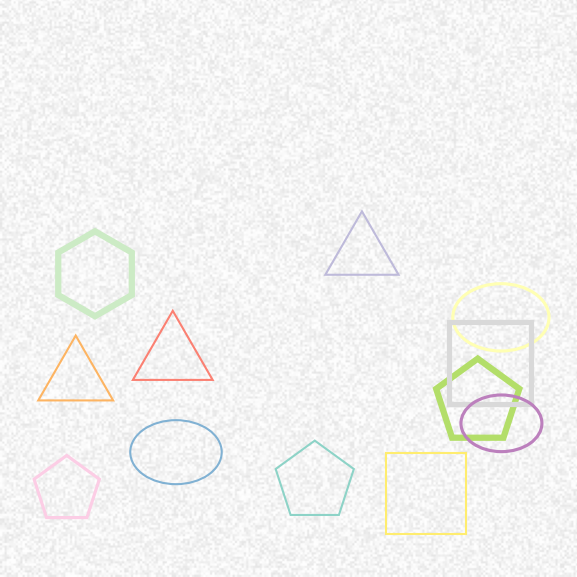[{"shape": "pentagon", "thickness": 1, "radius": 0.36, "center": [0.545, 0.165]}, {"shape": "oval", "thickness": 1.5, "radius": 0.42, "center": [0.867, 0.45]}, {"shape": "triangle", "thickness": 1, "radius": 0.37, "center": [0.627, 0.56]}, {"shape": "triangle", "thickness": 1, "radius": 0.4, "center": [0.299, 0.381]}, {"shape": "oval", "thickness": 1, "radius": 0.4, "center": [0.305, 0.216]}, {"shape": "triangle", "thickness": 1, "radius": 0.37, "center": [0.131, 0.343]}, {"shape": "pentagon", "thickness": 3, "radius": 0.38, "center": [0.827, 0.302]}, {"shape": "pentagon", "thickness": 1.5, "radius": 0.3, "center": [0.116, 0.151]}, {"shape": "square", "thickness": 2.5, "radius": 0.36, "center": [0.849, 0.371]}, {"shape": "oval", "thickness": 1.5, "radius": 0.35, "center": [0.868, 0.266]}, {"shape": "hexagon", "thickness": 3, "radius": 0.37, "center": [0.165, 0.525]}, {"shape": "square", "thickness": 1, "radius": 0.35, "center": [0.738, 0.145]}]